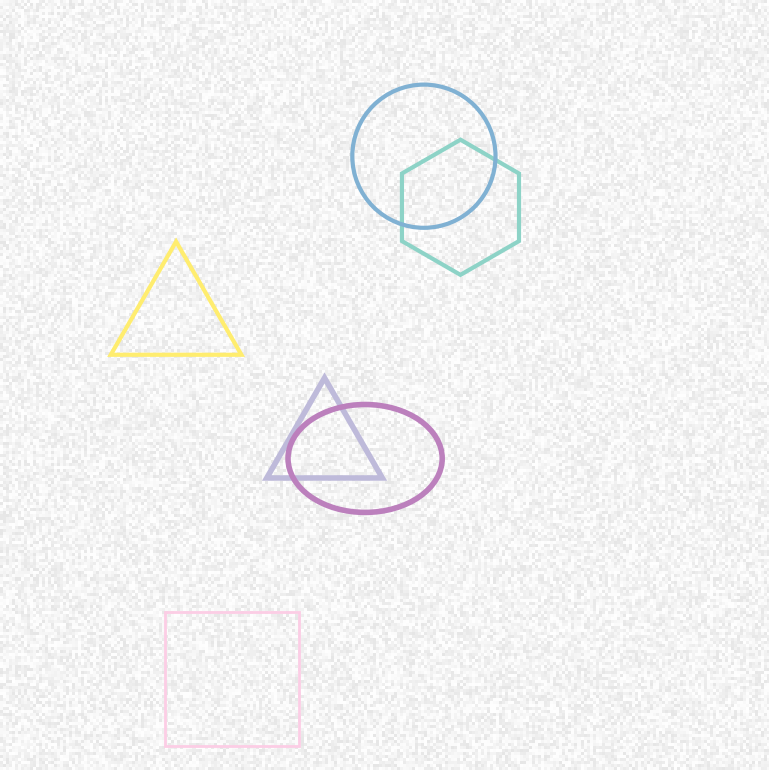[{"shape": "hexagon", "thickness": 1.5, "radius": 0.44, "center": [0.598, 0.731]}, {"shape": "triangle", "thickness": 2, "radius": 0.43, "center": [0.421, 0.423]}, {"shape": "circle", "thickness": 1.5, "radius": 0.46, "center": [0.551, 0.797]}, {"shape": "square", "thickness": 1, "radius": 0.44, "center": [0.301, 0.118]}, {"shape": "oval", "thickness": 2, "radius": 0.5, "center": [0.474, 0.405]}, {"shape": "triangle", "thickness": 1.5, "radius": 0.49, "center": [0.229, 0.588]}]